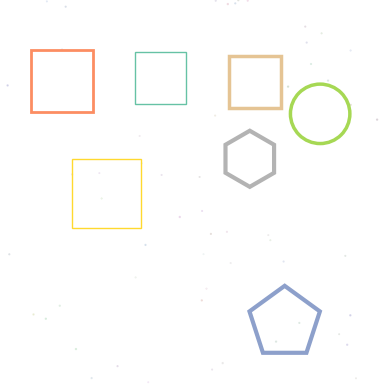[{"shape": "square", "thickness": 1, "radius": 0.34, "center": [0.417, 0.797]}, {"shape": "square", "thickness": 2, "radius": 0.4, "center": [0.162, 0.79]}, {"shape": "pentagon", "thickness": 3, "radius": 0.48, "center": [0.739, 0.161]}, {"shape": "circle", "thickness": 2.5, "radius": 0.39, "center": [0.832, 0.704]}, {"shape": "square", "thickness": 1, "radius": 0.45, "center": [0.277, 0.497]}, {"shape": "square", "thickness": 2.5, "radius": 0.34, "center": [0.662, 0.787]}, {"shape": "hexagon", "thickness": 3, "radius": 0.36, "center": [0.649, 0.588]}]